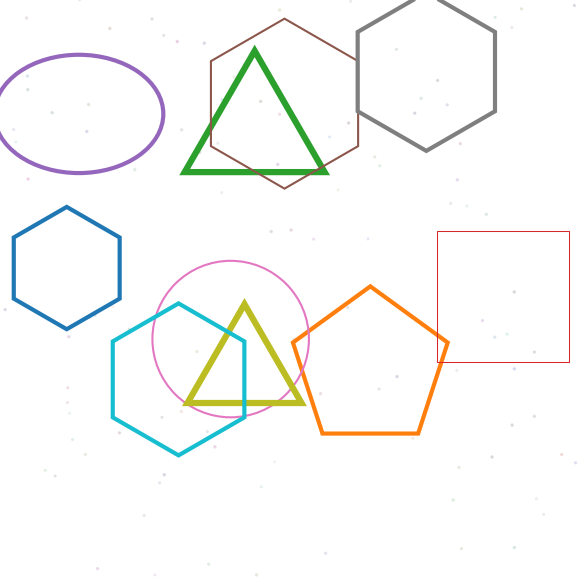[{"shape": "hexagon", "thickness": 2, "radius": 0.53, "center": [0.116, 0.535]}, {"shape": "pentagon", "thickness": 2, "radius": 0.7, "center": [0.641, 0.362]}, {"shape": "triangle", "thickness": 3, "radius": 0.7, "center": [0.441, 0.771]}, {"shape": "square", "thickness": 0.5, "radius": 0.57, "center": [0.871, 0.486]}, {"shape": "oval", "thickness": 2, "radius": 0.73, "center": [0.136, 0.802]}, {"shape": "hexagon", "thickness": 1, "radius": 0.74, "center": [0.493, 0.82]}, {"shape": "circle", "thickness": 1, "radius": 0.68, "center": [0.399, 0.412]}, {"shape": "hexagon", "thickness": 2, "radius": 0.69, "center": [0.738, 0.875]}, {"shape": "triangle", "thickness": 3, "radius": 0.57, "center": [0.423, 0.358]}, {"shape": "hexagon", "thickness": 2, "radius": 0.66, "center": [0.309, 0.342]}]